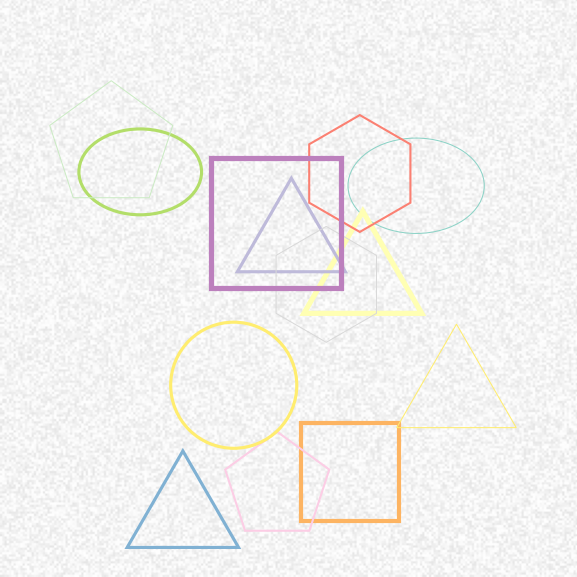[{"shape": "oval", "thickness": 0.5, "radius": 0.59, "center": [0.721, 0.677]}, {"shape": "triangle", "thickness": 2.5, "radius": 0.59, "center": [0.628, 0.515]}, {"shape": "triangle", "thickness": 1.5, "radius": 0.54, "center": [0.505, 0.583]}, {"shape": "hexagon", "thickness": 1, "radius": 0.51, "center": [0.623, 0.699]}, {"shape": "triangle", "thickness": 1.5, "radius": 0.56, "center": [0.317, 0.107]}, {"shape": "square", "thickness": 2, "radius": 0.42, "center": [0.606, 0.181]}, {"shape": "oval", "thickness": 1.5, "radius": 0.53, "center": [0.243, 0.702]}, {"shape": "pentagon", "thickness": 1, "radius": 0.47, "center": [0.48, 0.157]}, {"shape": "hexagon", "thickness": 0.5, "radius": 0.5, "center": [0.565, 0.507]}, {"shape": "square", "thickness": 2.5, "radius": 0.56, "center": [0.479, 0.612]}, {"shape": "pentagon", "thickness": 0.5, "radius": 0.56, "center": [0.193, 0.747]}, {"shape": "circle", "thickness": 1.5, "radius": 0.55, "center": [0.405, 0.332]}, {"shape": "triangle", "thickness": 0.5, "radius": 0.6, "center": [0.79, 0.318]}]